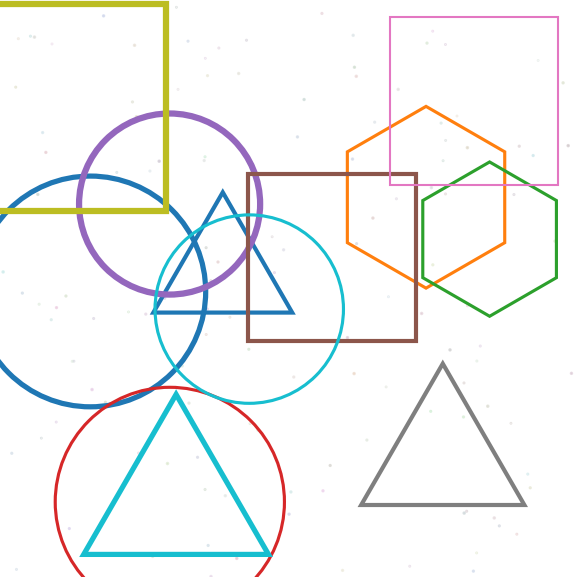[{"shape": "circle", "thickness": 2.5, "radius": 1.0, "center": [0.156, 0.494]}, {"shape": "triangle", "thickness": 2, "radius": 0.69, "center": [0.386, 0.527]}, {"shape": "hexagon", "thickness": 1.5, "radius": 0.79, "center": [0.738, 0.658]}, {"shape": "hexagon", "thickness": 1.5, "radius": 0.67, "center": [0.848, 0.585]}, {"shape": "circle", "thickness": 1.5, "radius": 0.99, "center": [0.294, 0.13]}, {"shape": "circle", "thickness": 3, "radius": 0.78, "center": [0.294, 0.646]}, {"shape": "square", "thickness": 2, "radius": 0.73, "center": [0.575, 0.553]}, {"shape": "square", "thickness": 1, "radius": 0.73, "center": [0.821, 0.824]}, {"shape": "triangle", "thickness": 2, "radius": 0.82, "center": [0.767, 0.206]}, {"shape": "square", "thickness": 3, "radius": 0.9, "center": [0.108, 0.813]}, {"shape": "circle", "thickness": 1.5, "radius": 0.82, "center": [0.432, 0.464]}, {"shape": "triangle", "thickness": 2.5, "radius": 0.92, "center": [0.305, 0.131]}]